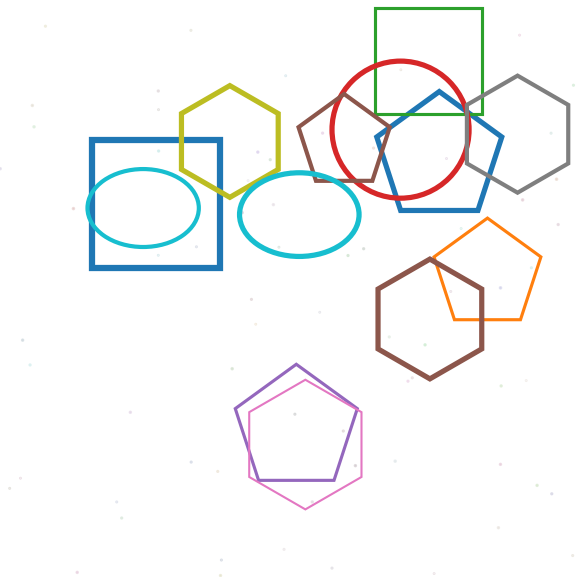[{"shape": "pentagon", "thickness": 2.5, "radius": 0.57, "center": [0.761, 0.727]}, {"shape": "square", "thickness": 3, "radius": 0.55, "center": [0.27, 0.646]}, {"shape": "pentagon", "thickness": 1.5, "radius": 0.49, "center": [0.844, 0.524]}, {"shape": "square", "thickness": 1.5, "radius": 0.46, "center": [0.742, 0.893]}, {"shape": "circle", "thickness": 2.5, "radius": 0.59, "center": [0.694, 0.775]}, {"shape": "pentagon", "thickness": 1.5, "radius": 0.56, "center": [0.513, 0.257]}, {"shape": "hexagon", "thickness": 2.5, "radius": 0.52, "center": [0.744, 0.447]}, {"shape": "pentagon", "thickness": 2, "radius": 0.42, "center": [0.596, 0.753]}, {"shape": "hexagon", "thickness": 1, "radius": 0.56, "center": [0.529, 0.229]}, {"shape": "hexagon", "thickness": 2, "radius": 0.51, "center": [0.896, 0.767]}, {"shape": "hexagon", "thickness": 2.5, "radius": 0.48, "center": [0.398, 0.754]}, {"shape": "oval", "thickness": 2, "radius": 0.48, "center": [0.248, 0.639]}, {"shape": "oval", "thickness": 2.5, "radius": 0.52, "center": [0.518, 0.628]}]